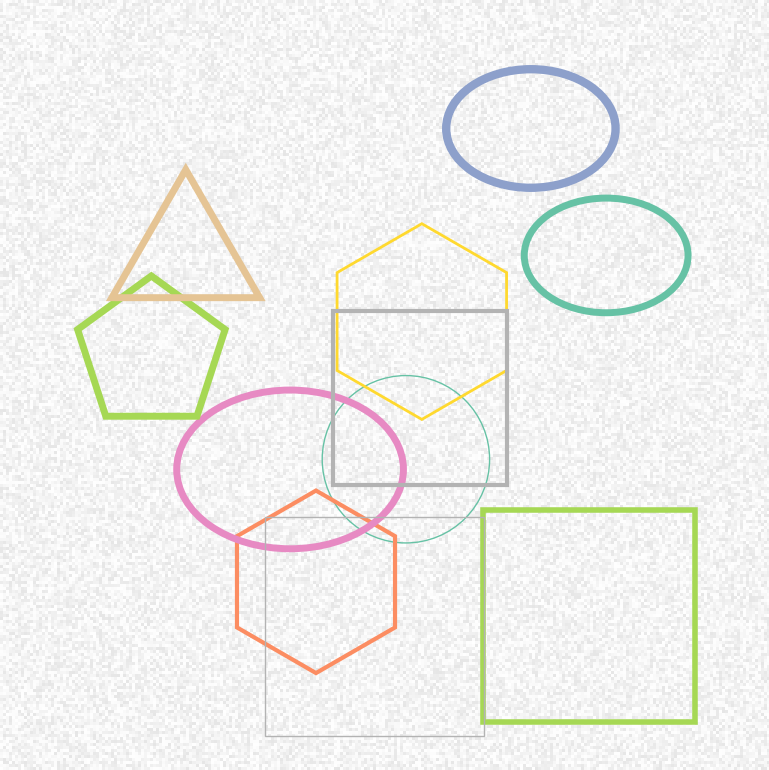[{"shape": "oval", "thickness": 2.5, "radius": 0.53, "center": [0.787, 0.668]}, {"shape": "circle", "thickness": 0.5, "radius": 0.54, "center": [0.527, 0.404]}, {"shape": "hexagon", "thickness": 1.5, "radius": 0.59, "center": [0.41, 0.244]}, {"shape": "oval", "thickness": 3, "radius": 0.55, "center": [0.689, 0.833]}, {"shape": "oval", "thickness": 2.5, "radius": 0.74, "center": [0.377, 0.39]}, {"shape": "pentagon", "thickness": 2.5, "radius": 0.5, "center": [0.197, 0.541]}, {"shape": "square", "thickness": 2, "radius": 0.69, "center": [0.764, 0.2]}, {"shape": "hexagon", "thickness": 1, "radius": 0.64, "center": [0.548, 0.582]}, {"shape": "triangle", "thickness": 2.5, "radius": 0.55, "center": [0.241, 0.669]}, {"shape": "square", "thickness": 0.5, "radius": 0.71, "center": [0.486, 0.186]}, {"shape": "square", "thickness": 1.5, "radius": 0.57, "center": [0.545, 0.483]}]